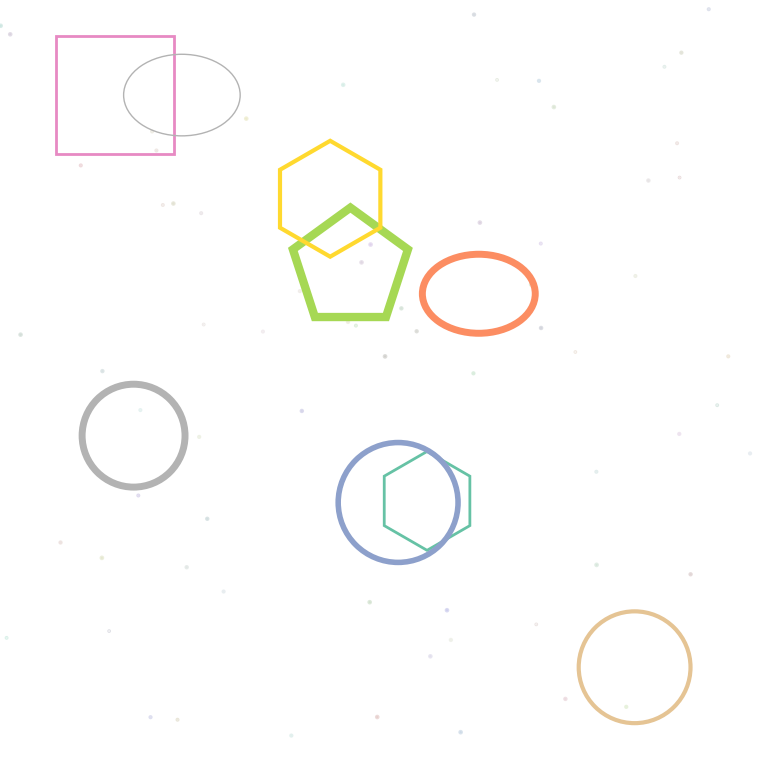[{"shape": "hexagon", "thickness": 1, "radius": 0.32, "center": [0.555, 0.349]}, {"shape": "oval", "thickness": 2.5, "radius": 0.37, "center": [0.622, 0.618]}, {"shape": "circle", "thickness": 2, "radius": 0.39, "center": [0.517, 0.347]}, {"shape": "square", "thickness": 1, "radius": 0.38, "center": [0.15, 0.877]}, {"shape": "pentagon", "thickness": 3, "radius": 0.39, "center": [0.455, 0.652]}, {"shape": "hexagon", "thickness": 1.5, "radius": 0.38, "center": [0.429, 0.742]}, {"shape": "circle", "thickness": 1.5, "radius": 0.36, "center": [0.824, 0.133]}, {"shape": "oval", "thickness": 0.5, "radius": 0.38, "center": [0.236, 0.877]}, {"shape": "circle", "thickness": 2.5, "radius": 0.33, "center": [0.173, 0.434]}]